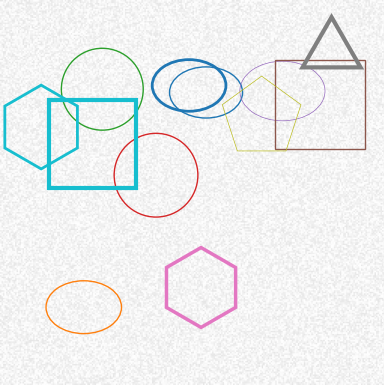[{"shape": "oval", "thickness": 2, "radius": 0.48, "center": [0.491, 0.778]}, {"shape": "oval", "thickness": 1, "radius": 0.47, "center": [0.535, 0.76]}, {"shape": "oval", "thickness": 1, "radius": 0.49, "center": [0.218, 0.202]}, {"shape": "circle", "thickness": 1, "radius": 0.53, "center": [0.266, 0.768]}, {"shape": "circle", "thickness": 1, "radius": 0.54, "center": [0.405, 0.545]}, {"shape": "oval", "thickness": 0.5, "radius": 0.55, "center": [0.734, 0.764]}, {"shape": "square", "thickness": 1, "radius": 0.58, "center": [0.831, 0.729]}, {"shape": "hexagon", "thickness": 2.5, "radius": 0.52, "center": [0.522, 0.253]}, {"shape": "triangle", "thickness": 3, "radius": 0.43, "center": [0.861, 0.868]}, {"shape": "pentagon", "thickness": 0.5, "radius": 0.54, "center": [0.68, 0.695]}, {"shape": "square", "thickness": 3, "radius": 0.57, "center": [0.241, 0.626]}, {"shape": "hexagon", "thickness": 2, "radius": 0.54, "center": [0.107, 0.67]}]